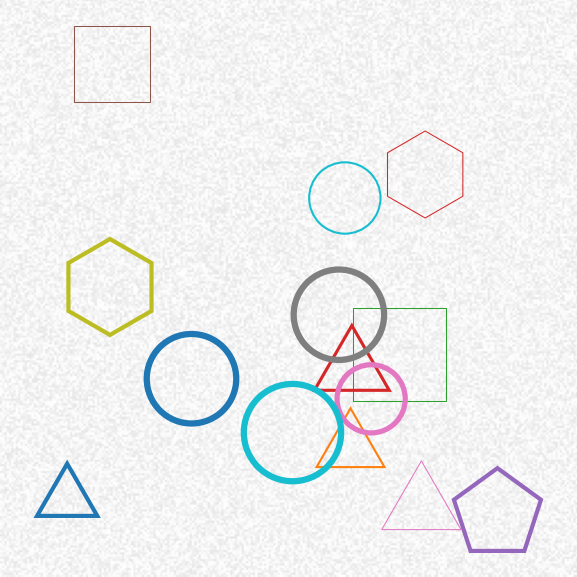[{"shape": "circle", "thickness": 3, "radius": 0.39, "center": [0.332, 0.343]}, {"shape": "triangle", "thickness": 2, "radius": 0.3, "center": [0.116, 0.136]}, {"shape": "triangle", "thickness": 1, "radius": 0.34, "center": [0.607, 0.224]}, {"shape": "square", "thickness": 0.5, "radius": 0.4, "center": [0.692, 0.385]}, {"shape": "triangle", "thickness": 1.5, "radius": 0.37, "center": [0.609, 0.361]}, {"shape": "hexagon", "thickness": 0.5, "radius": 0.38, "center": [0.736, 0.697]}, {"shape": "pentagon", "thickness": 2, "radius": 0.4, "center": [0.861, 0.109]}, {"shape": "square", "thickness": 0.5, "radius": 0.33, "center": [0.194, 0.888]}, {"shape": "circle", "thickness": 2.5, "radius": 0.3, "center": [0.643, 0.309]}, {"shape": "triangle", "thickness": 0.5, "radius": 0.4, "center": [0.73, 0.122]}, {"shape": "circle", "thickness": 3, "radius": 0.39, "center": [0.587, 0.454]}, {"shape": "hexagon", "thickness": 2, "radius": 0.42, "center": [0.19, 0.502]}, {"shape": "circle", "thickness": 3, "radius": 0.42, "center": [0.506, 0.25]}, {"shape": "circle", "thickness": 1, "radius": 0.31, "center": [0.597, 0.656]}]